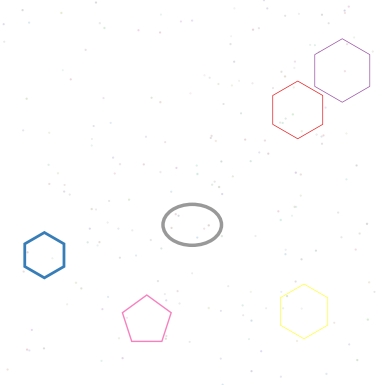[{"shape": "hexagon", "thickness": 0.5, "radius": 0.37, "center": [0.773, 0.715]}, {"shape": "hexagon", "thickness": 2, "radius": 0.29, "center": [0.115, 0.337]}, {"shape": "hexagon", "thickness": 0.5, "radius": 0.41, "center": [0.889, 0.817]}, {"shape": "hexagon", "thickness": 0.5, "radius": 0.36, "center": [0.79, 0.191]}, {"shape": "pentagon", "thickness": 1, "radius": 0.33, "center": [0.381, 0.167]}, {"shape": "oval", "thickness": 2.5, "radius": 0.38, "center": [0.499, 0.416]}]